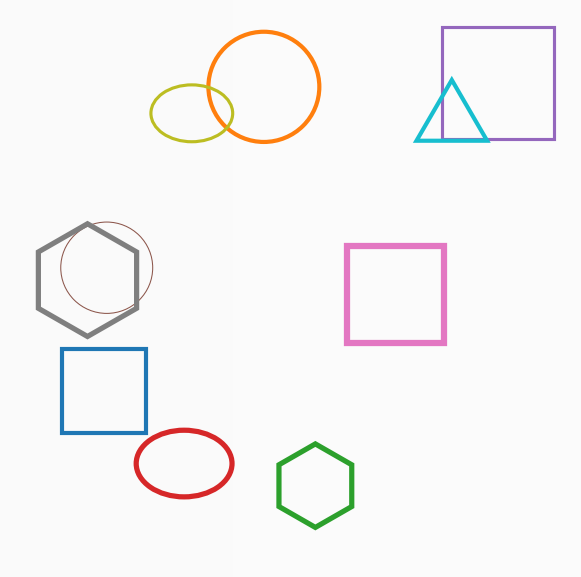[{"shape": "square", "thickness": 2, "radius": 0.36, "center": [0.18, 0.322]}, {"shape": "circle", "thickness": 2, "radius": 0.48, "center": [0.454, 0.849]}, {"shape": "hexagon", "thickness": 2.5, "radius": 0.36, "center": [0.543, 0.158]}, {"shape": "oval", "thickness": 2.5, "radius": 0.41, "center": [0.317, 0.196]}, {"shape": "square", "thickness": 1.5, "radius": 0.48, "center": [0.857, 0.856]}, {"shape": "circle", "thickness": 0.5, "radius": 0.4, "center": [0.184, 0.536]}, {"shape": "square", "thickness": 3, "radius": 0.42, "center": [0.68, 0.489]}, {"shape": "hexagon", "thickness": 2.5, "radius": 0.49, "center": [0.151, 0.514]}, {"shape": "oval", "thickness": 1.5, "radius": 0.35, "center": [0.33, 0.803]}, {"shape": "triangle", "thickness": 2, "radius": 0.35, "center": [0.777, 0.791]}]